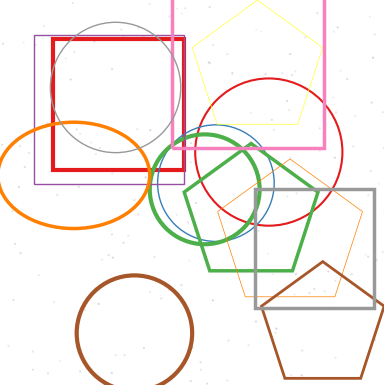[{"shape": "square", "thickness": 3, "radius": 0.85, "center": [0.307, 0.728]}, {"shape": "circle", "thickness": 1.5, "radius": 0.96, "center": [0.698, 0.605]}, {"shape": "circle", "thickness": 1, "radius": 0.76, "center": [0.561, 0.524]}, {"shape": "circle", "thickness": 3, "radius": 0.71, "center": [0.532, 0.508]}, {"shape": "pentagon", "thickness": 2.5, "radius": 0.91, "center": [0.652, 0.444]}, {"shape": "square", "thickness": 1, "radius": 0.97, "center": [0.283, 0.715]}, {"shape": "pentagon", "thickness": 0.5, "radius": 0.99, "center": [0.753, 0.389]}, {"shape": "oval", "thickness": 2.5, "radius": 0.99, "center": [0.192, 0.544]}, {"shape": "pentagon", "thickness": 0.5, "radius": 0.89, "center": [0.669, 0.821]}, {"shape": "pentagon", "thickness": 2, "radius": 0.84, "center": [0.838, 0.153]}, {"shape": "circle", "thickness": 3, "radius": 0.75, "center": [0.349, 0.135]}, {"shape": "square", "thickness": 2.5, "radius": 0.99, "center": [0.644, 0.813]}, {"shape": "circle", "thickness": 1, "radius": 0.85, "center": [0.3, 0.773]}, {"shape": "square", "thickness": 2.5, "radius": 0.77, "center": [0.817, 0.355]}]